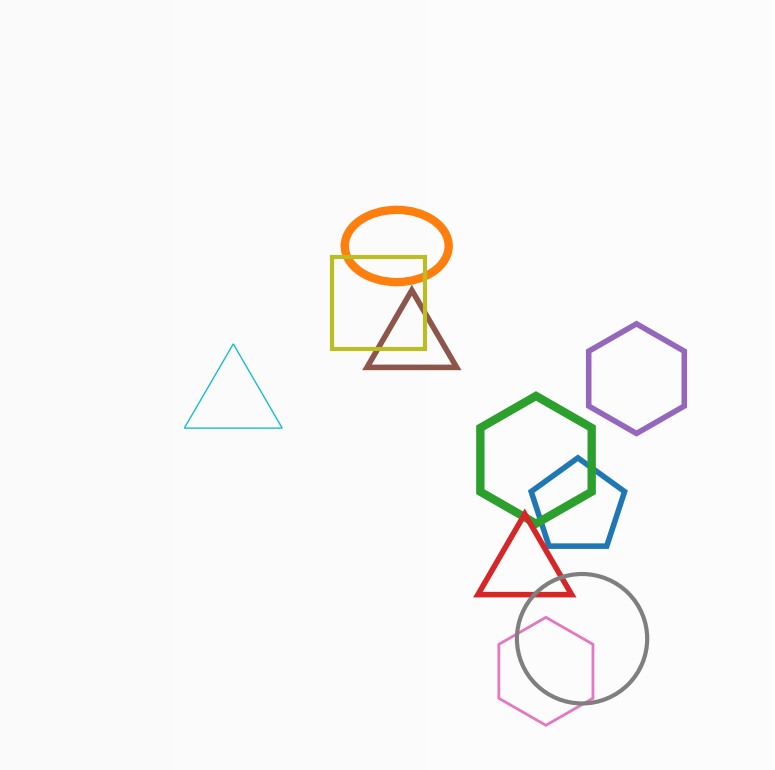[{"shape": "pentagon", "thickness": 2, "radius": 0.32, "center": [0.746, 0.342]}, {"shape": "oval", "thickness": 3, "radius": 0.34, "center": [0.512, 0.681]}, {"shape": "hexagon", "thickness": 3, "radius": 0.41, "center": [0.692, 0.403]}, {"shape": "triangle", "thickness": 2, "radius": 0.35, "center": [0.677, 0.263]}, {"shape": "hexagon", "thickness": 2, "radius": 0.36, "center": [0.821, 0.508]}, {"shape": "triangle", "thickness": 2, "radius": 0.33, "center": [0.531, 0.556]}, {"shape": "hexagon", "thickness": 1, "radius": 0.35, "center": [0.704, 0.128]}, {"shape": "circle", "thickness": 1.5, "radius": 0.42, "center": [0.751, 0.17]}, {"shape": "square", "thickness": 1.5, "radius": 0.3, "center": [0.488, 0.607]}, {"shape": "triangle", "thickness": 0.5, "radius": 0.36, "center": [0.301, 0.48]}]